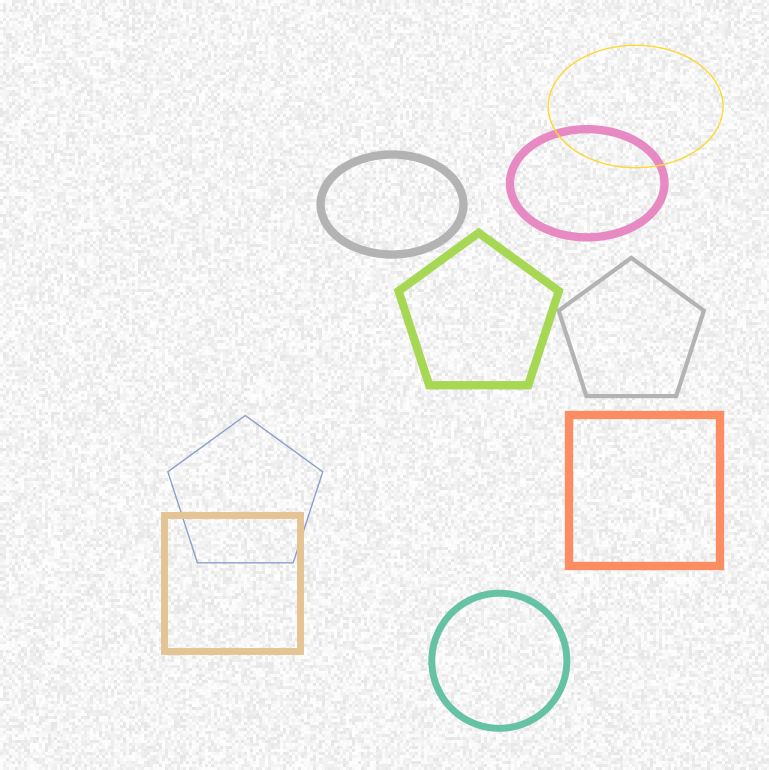[{"shape": "circle", "thickness": 2.5, "radius": 0.44, "center": [0.648, 0.142]}, {"shape": "square", "thickness": 3, "radius": 0.49, "center": [0.837, 0.363]}, {"shape": "pentagon", "thickness": 0.5, "radius": 0.53, "center": [0.319, 0.355]}, {"shape": "oval", "thickness": 3, "radius": 0.5, "center": [0.763, 0.762]}, {"shape": "pentagon", "thickness": 3, "radius": 0.55, "center": [0.622, 0.588]}, {"shape": "oval", "thickness": 0.5, "radius": 0.57, "center": [0.826, 0.862]}, {"shape": "square", "thickness": 2.5, "radius": 0.44, "center": [0.301, 0.243]}, {"shape": "pentagon", "thickness": 1.5, "radius": 0.5, "center": [0.82, 0.566]}, {"shape": "oval", "thickness": 3, "radius": 0.46, "center": [0.509, 0.734]}]